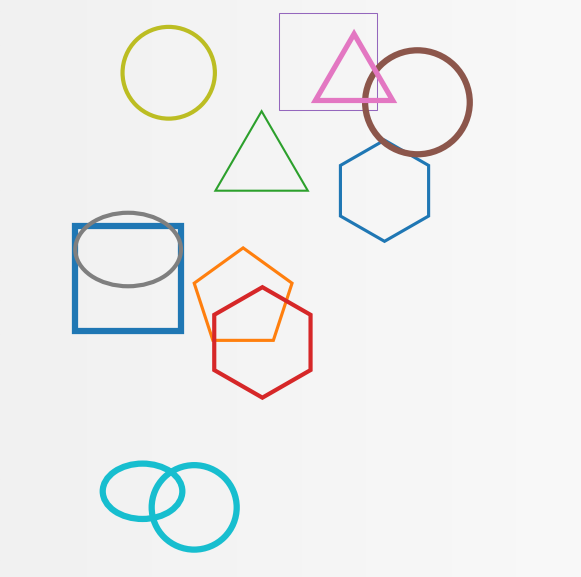[{"shape": "square", "thickness": 3, "radius": 0.46, "center": [0.22, 0.517]}, {"shape": "hexagon", "thickness": 1.5, "radius": 0.44, "center": [0.662, 0.669]}, {"shape": "pentagon", "thickness": 1.5, "radius": 0.44, "center": [0.418, 0.481]}, {"shape": "triangle", "thickness": 1, "radius": 0.46, "center": [0.45, 0.715]}, {"shape": "hexagon", "thickness": 2, "radius": 0.48, "center": [0.451, 0.406]}, {"shape": "square", "thickness": 0.5, "radius": 0.42, "center": [0.565, 0.893]}, {"shape": "circle", "thickness": 3, "radius": 0.45, "center": [0.718, 0.822]}, {"shape": "triangle", "thickness": 2.5, "radius": 0.38, "center": [0.609, 0.864]}, {"shape": "oval", "thickness": 2, "radius": 0.45, "center": [0.22, 0.567]}, {"shape": "circle", "thickness": 2, "radius": 0.4, "center": [0.29, 0.873]}, {"shape": "circle", "thickness": 3, "radius": 0.37, "center": [0.334, 0.121]}, {"shape": "oval", "thickness": 3, "radius": 0.34, "center": [0.245, 0.148]}]